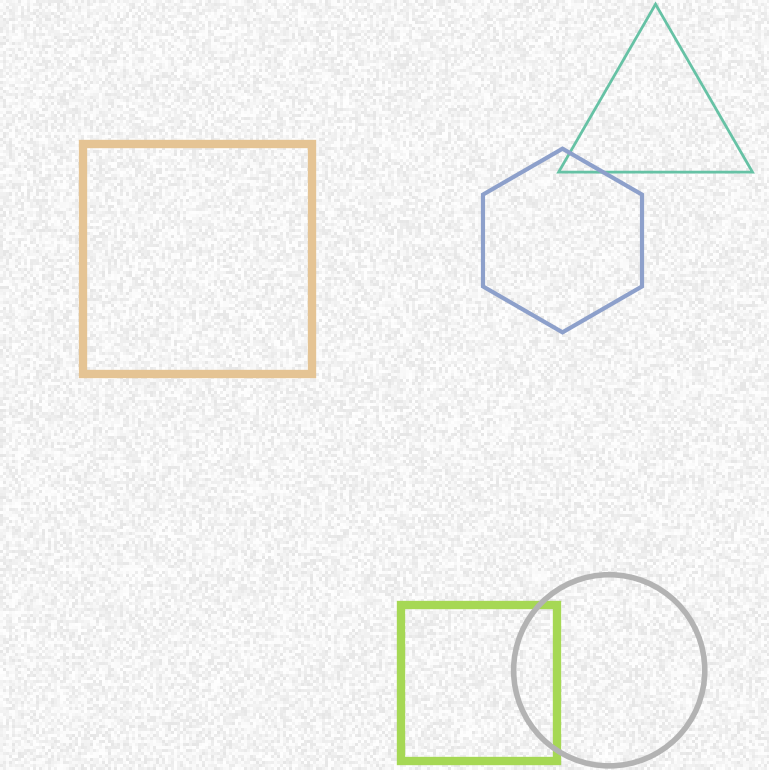[{"shape": "triangle", "thickness": 1, "radius": 0.73, "center": [0.851, 0.849]}, {"shape": "hexagon", "thickness": 1.5, "radius": 0.6, "center": [0.731, 0.688]}, {"shape": "square", "thickness": 3, "radius": 0.51, "center": [0.622, 0.113]}, {"shape": "square", "thickness": 3, "radius": 0.74, "center": [0.256, 0.664]}, {"shape": "circle", "thickness": 2, "radius": 0.62, "center": [0.791, 0.129]}]